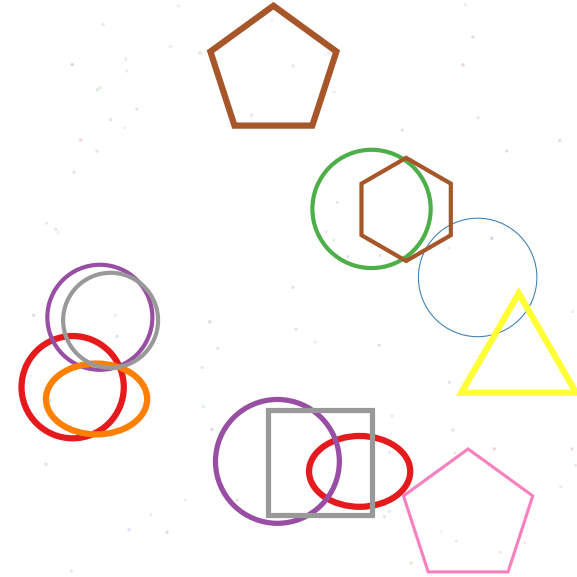[{"shape": "circle", "thickness": 3, "radius": 0.44, "center": [0.126, 0.329]}, {"shape": "oval", "thickness": 3, "radius": 0.44, "center": [0.623, 0.183]}, {"shape": "circle", "thickness": 0.5, "radius": 0.51, "center": [0.827, 0.519]}, {"shape": "circle", "thickness": 2, "radius": 0.51, "center": [0.643, 0.637]}, {"shape": "circle", "thickness": 2.5, "radius": 0.54, "center": [0.48, 0.2]}, {"shape": "circle", "thickness": 2, "radius": 0.45, "center": [0.173, 0.45]}, {"shape": "oval", "thickness": 3, "radius": 0.44, "center": [0.167, 0.308]}, {"shape": "triangle", "thickness": 3, "radius": 0.57, "center": [0.898, 0.377]}, {"shape": "pentagon", "thickness": 3, "radius": 0.57, "center": [0.473, 0.874]}, {"shape": "hexagon", "thickness": 2, "radius": 0.45, "center": [0.703, 0.637]}, {"shape": "pentagon", "thickness": 1.5, "radius": 0.59, "center": [0.811, 0.104]}, {"shape": "circle", "thickness": 2, "radius": 0.41, "center": [0.192, 0.445]}, {"shape": "square", "thickness": 2.5, "radius": 0.45, "center": [0.554, 0.198]}]